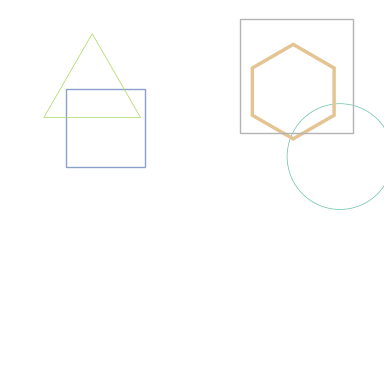[{"shape": "circle", "thickness": 0.5, "radius": 0.69, "center": [0.883, 0.593]}, {"shape": "square", "thickness": 1, "radius": 0.51, "center": [0.274, 0.667]}, {"shape": "triangle", "thickness": 0.5, "radius": 0.73, "center": [0.24, 0.767]}, {"shape": "hexagon", "thickness": 2.5, "radius": 0.61, "center": [0.762, 0.762]}, {"shape": "square", "thickness": 1, "radius": 0.74, "center": [0.77, 0.803]}]